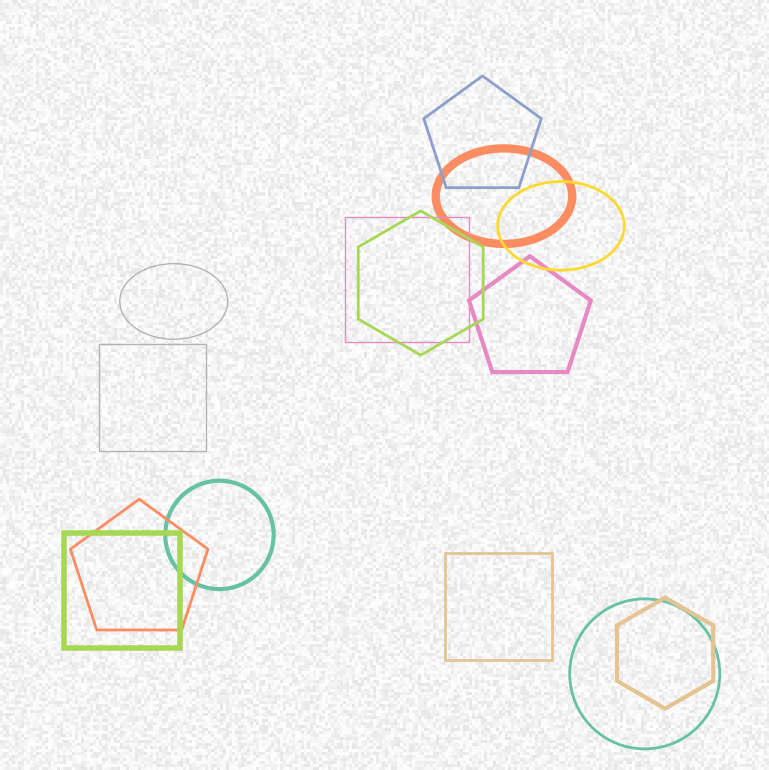[{"shape": "circle", "thickness": 1.5, "radius": 0.35, "center": [0.285, 0.305]}, {"shape": "circle", "thickness": 1, "radius": 0.49, "center": [0.837, 0.125]}, {"shape": "pentagon", "thickness": 1, "radius": 0.47, "center": [0.181, 0.258]}, {"shape": "oval", "thickness": 3, "radius": 0.44, "center": [0.654, 0.745]}, {"shape": "pentagon", "thickness": 1, "radius": 0.4, "center": [0.627, 0.821]}, {"shape": "square", "thickness": 0.5, "radius": 0.41, "center": [0.529, 0.637]}, {"shape": "pentagon", "thickness": 1.5, "radius": 0.42, "center": [0.688, 0.584]}, {"shape": "hexagon", "thickness": 1, "radius": 0.47, "center": [0.546, 0.632]}, {"shape": "square", "thickness": 2, "radius": 0.38, "center": [0.158, 0.233]}, {"shape": "oval", "thickness": 1, "radius": 0.41, "center": [0.729, 0.707]}, {"shape": "hexagon", "thickness": 1.5, "radius": 0.36, "center": [0.864, 0.152]}, {"shape": "square", "thickness": 1, "radius": 0.35, "center": [0.648, 0.213]}, {"shape": "square", "thickness": 0.5, "radius": 0.35, "center": [0.198, 0.484]}, {"shape": "oval", "thickness": 0.5, "radius": 0.35, "center": [0.226, 0.609]}]